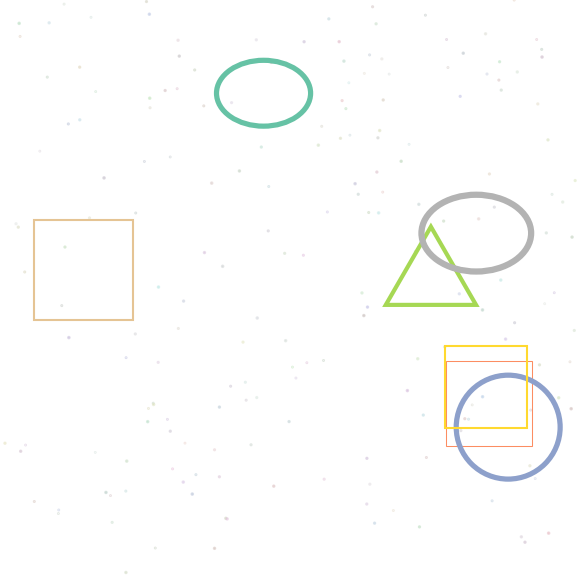[{"shape": "oval", "thickness": 2.5, "radius": 0.41, "center": [0.456, 0.838]}, {"shape": "square", "thickness": 0.5, "radius": 0.37, "center": [0.847, 0.301]}, {"shape": "circle", "thickness": 2.5, "radius": 0.45, "center": [0.88, 0.26]}, {"shape": "triangle", "thickness": 2, "radius": 0.45, "center": [0.746, 0.516]}, {"shape": "square", "thickness": 1, "radius": 0.36, "center": [0.841, 0.329]}, {"shape": "square", "thickness": 1, "radius": 0.43, "center": [0.145, 0.532]}, {"shape": "oval", "thickness": 3, "radius": 0.47, "center": [0.825, 0.595]}]